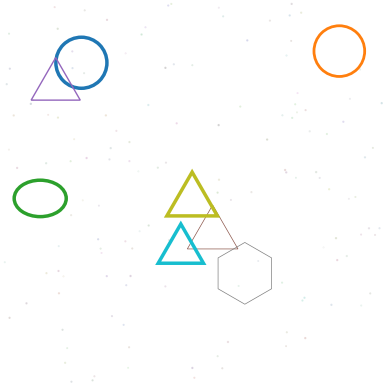[{"shape": "circle", "thickness": 2.5, "radius": 0.33, "center": [0.211, 0.837]}, {"shape": "circle", "thickness": 2, "radius": 0.33, "center": [0.881, 0.867]}, {"shape": "oval", "thickness": 2.5, "radius": 0.34, "center": [0.104, 0.485]}, {"shape": "triangle", "thickness": 1, "radius": 0.37, "center": [0.145, 0.777]}, {"shape": "triangle", "thickness": 0.5, "radius": 0.38, "center": [0.552, 0.391]}, {"shape": "hexagon", "thickness": 0.5, "radius": 0.4, "center": [0.636, 0.29]}, {"shape": "triangle", "thickness": 2.5, "radius": 0.38, "center": [0.499, 0.477]}, {"shape": "triangle", "thickness": 2.5, "radius": 0.34, "center": [0.47, 0.35]}]